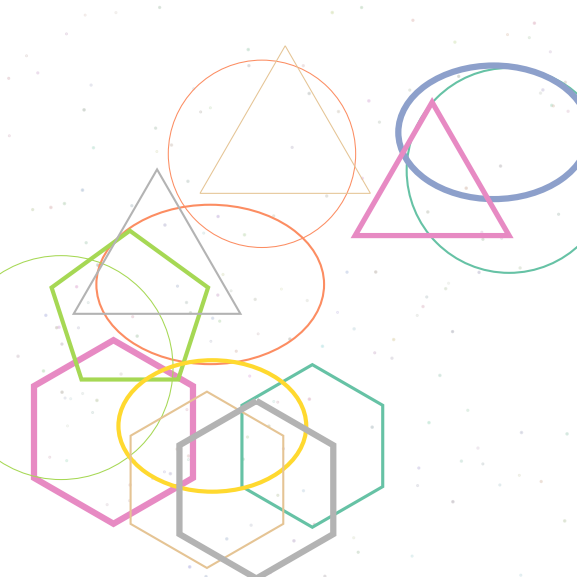[{"shape": "hexagon", "thickness": 1.5, "radius": 0.7, "center": [0.541, 0.227]}, {"shape": "circle", "thickness": 1, "radius": 0.89, "center": [0.882, 0.704]}, {"shape": "oval", "thickness": 1, "radius": 0.99, "center": [0.364, 0.507]}, {"shape": "circle", "thickness": 0.5, "radius": 0.81, "center": [0.454, 0.733]}, {"shape": "oval", "thickness": 3, "radius": 0.83, "center": [0.855, 0.77]}, {"shape": "hexagon", "thickness": 3, "radius": 0.79, "center": [0.197, 0.251]}, {"shape": "triangle", "thickness": 2.5, "radius": 0.77, "center": [0.748, 0.668]}, {"shape": "pentagon", "thickness": 2, "radius": 0.71, "center": [0.225, 0.457]}, {"shape": "circle", "thickness": 0.5, "radius": 0.97, "center": [0.106, 0.363]}, {"shape": "oval", "thickness": 2, "radius": 0.81, "center": [0.368, 0.262]}, {"shape": "triangle", "thickness": 0.5, "radius": 0.85, "center": [0.494, 0.75]}, {"shape": "hexagon", "thickness": 1, "radius": 0.76, "center": [0.358, 0.168]}, {"shape": "triangle", "thickness": 1, "radius": 0.83, "center": [0.272, 0.539]}, {"shape": "hexagon", "thickness": 3, "radius": 0.77, "center": [0.444, 0.151]}]